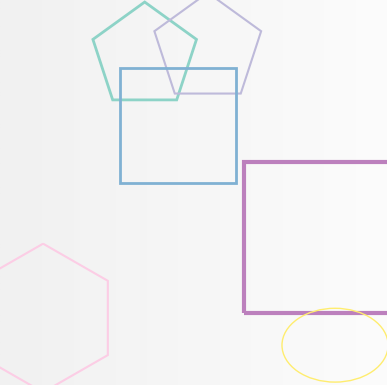[{"shape": "pentagon", "thickness": 2, "radius": 0.7, "center": [0.373, 0.854]}, {"shape": "pentagon", "thickness": 1.5, "radius": 0.72, "center": [0.536, 0.874]}, {"shape": "square", "thickness": 2, "radius": 0.75, "center": [0.459, 0.673]}, {"shape": "hexagon", "thickness": 1.5, "radius": 0.96, "center": [0.111, 0.174]}, {"shape": "square", "thickness": 3, "radius": 0.98, "center": [0.825, 0.383]}, {"shape": "oval", "thickness": 1, "radius": 0.68, "center": [0.865, 0.103]}]